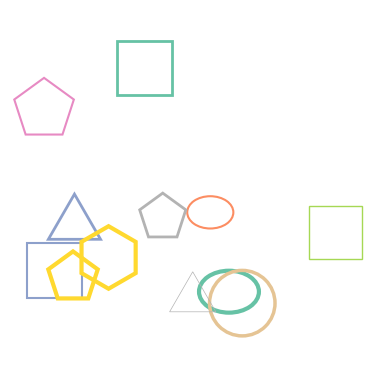[{"shape": "square", "thickness": 2, "radius": 0.35, "center": [0.375, 0.823]}, {"shape": "oval", "thickness": 3, "radius": 0.39, "center": [0.595, 0.242]}, {"shape": "oval", "thickness": 1.5, "radius": 0.3, "center": [0.546, 0.448]}, {"shape": "triangle", "thickness": 2, "radius": 0.39, "center": [0.193, 0.418]}, {"shape": "square", "thickness": 1.5, "radius": 0.36, "center": [0.141, 0.297]}, {"shape": "pentagon", "thickness": 1.5, "radius": 0.41, "center": [0.114, 0.716]}, {"shape": "square", "thickness": 1, "radius": 0.35, "center": [0.871, 0.396]}, {"shape": "hexagon", "thickness": 3, "radius": 0.41, "center": [0.282, 0.331]}, {"shape": "pentagon", "thickness": 3, "radius": 0.34, "center": [0.19, 0.279]}, {"shape": "circle", "thickness": 2.5, "radius": 0.43, "center": [0.629, 0.213]}, {"shape": "pentagon", "thickness": 2, "radius": 0.31, "center": [0.423, 0.435]}, {"shape": "triangle", "thickness": 0.5, "radius": 0.35, "center": [0.501, 0.225]}]